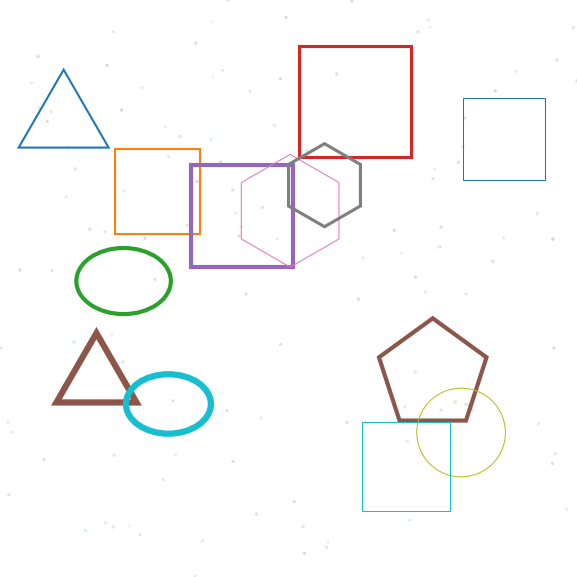[{"shape": "square", "thickness": 0.5, "radius": 0.36, "center": [0.873, 0.758]}, {"shape": "triangle", "thickness": 1, "radius": 0.45, "center": [0.11, 0.789]}, {"shape": "square", "thickness": 1, "radius": 0.37, "center": [0.273, 0.667]}, {"shape": "oval", "thickness": 2, "radius": 0.41, "center": [0.214, 0.512]}, {"shape": "square", "thickness": 1.5, "radius": 0.48, "center": [0.615, 0.824]}, {"shape": "square", "thickness": 2, "radius": 0.44, "center": [0.419, 0.626]}, {"shape": "triangle", "thickness": 3, "radius": 0.4, "center": [0.167, 0.342]}, {"shape": "pentagon", "thickness": 2, "radius": 0.49, "center": [0.749, 0.35]}, {"shape": "hexagon", "thickness": 0.5, "radius": 0.49, "center": [0.502, 0.634]}, {"shape": "hexagon", "thickness": 1.5, "radius": 0.36, "center": [0.562, 0.678]}, {"shape": "circle", "thickness": 0.5, "radius": 0.38, "center": [0.798, 0.25]}, {"shape": "oval", "thickness": 3, "radius": 0.37, "center": [0.292, 0.3]}, {"shape": "square", "thickness": 0.5, "radius": 0.38, "center": [0.703, 0.191]}]